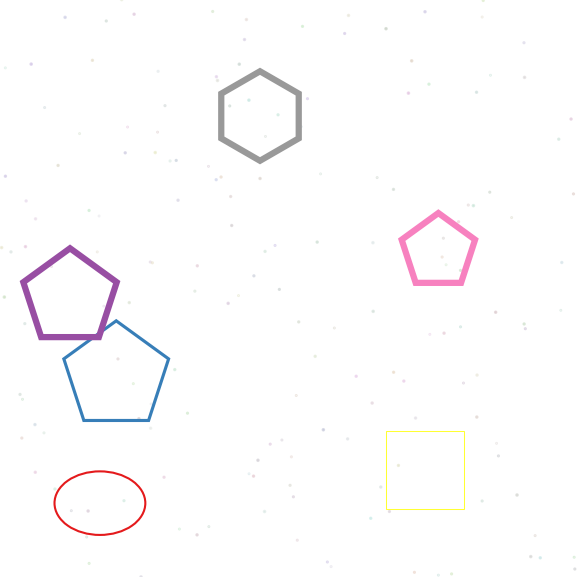[{"shape": "oval", "thickness": 1, "radius": 0.39, "center": [0.173, 0.128]}, {"shape": "pentagon", "thickness": 1.5, "radius": 0.48, "center": [0.201, 0.348]}, {"shape": "pentagon", "thickness": 3, "radius": 0.43, "center": [0.121, 0.484]}, {"shape": "square", "thickness": 0.5, "radius": 0.34, "center": [0.737, 0.185]}, {"shape": "pentagon", "thickness": 3, "radius": 0.33, "center": [0.759, 0.563]}, {"shape": "hexagon", "thickness": 3, "radius": 0.39, "center": [0.45, 0.798]}]